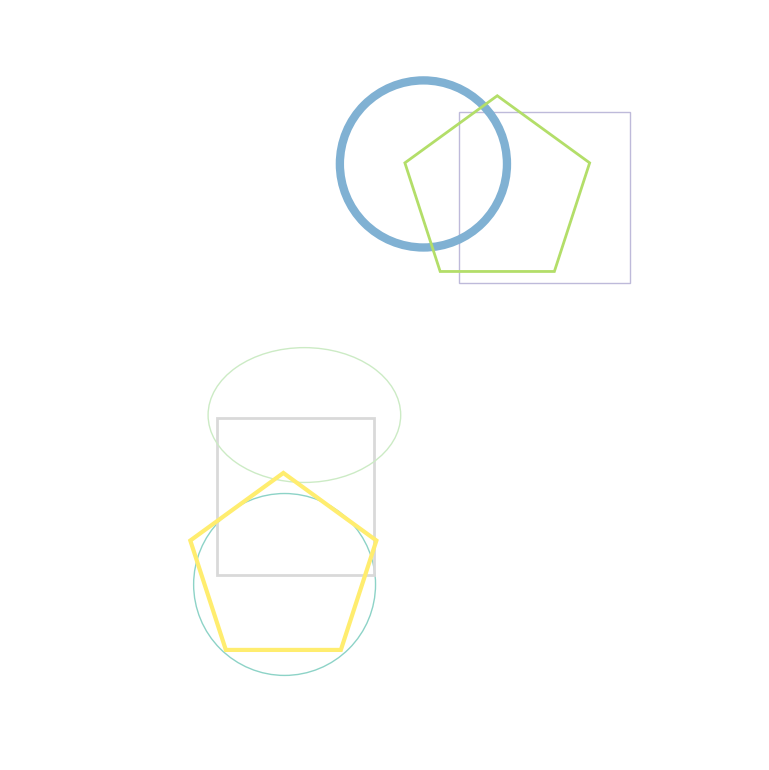[{"shape": "circle", "thickness": 0.5, "radius": 0.59, "center": [0.37, 0.241]}, {"shape": "square", "thickness": 0.5, "radius": 0.56, "center": [0.707, 0.743]}, {"shape": "circle", "thickness": 3, "radius": 0.54, "center": [0.55, 0.787]}, {"shape": "pentagon", "thickness": 1, "radius": 0.63, "center": [0.646, 0.749]}, {"shape": "square", "thickness": 1, "radius": 0.51, "center": [0.384, 0.355]}, {"shape": "oval", "thickness": 0.5, "radius": 0.63, "center": [0.395, 0.461]}, {"shape": "pentagon", "thickness": 1.5, "radius": 0.64, "center": [0.368, 0.259]}]